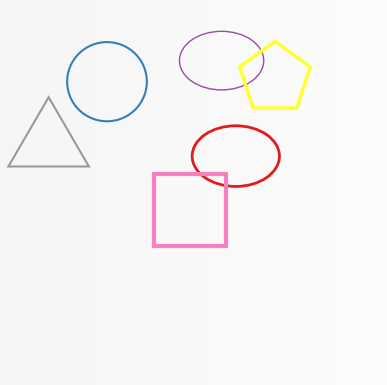[{"shape": "oval", "thickness": 2, "radius": 0.56, "center": [0.608, 0.595]}, {"shape": "circle", "thickness": 1.5, "radius": 0.51, "center": [0.276, 0.788]}, {"shape": "oval", "thickness": 1, "radius": 0.54, "center": [0.572, 0.843]}, {"shape": "pentagon", "thickness": 2.5, "radius": 0.48, "center": [0.71, 0.797]}, {"shape": "square", "thickness": 3, "radius": 0.47, "center": [0.49, 0.455]}, {"shape": "triangle", "thickness": 1.5, "radius": 0.6, "center": [0.126, 0.628]}]